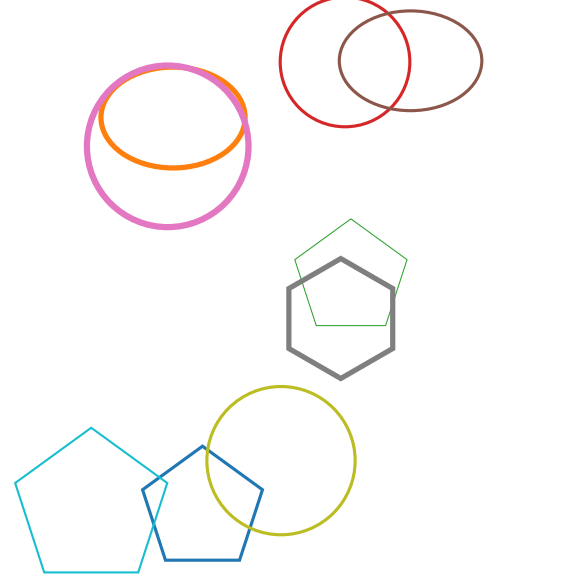[{"shape": "pentagon", "thickness": 1.5, "radius": 0.55, "center": [0.351, 0.117]}, {"shape": "oval", "thickness": 2.5, "radius": 0.62, "center": [0.3, 0.796]}, {"shape": "pentagon", "thickness": 0.5, "radius": 0.51, "center": [0.608, 0.518]}, {"shape": "circle", "thickness": 1.5, "radius": 0.56, "center": [0.597, 0.892]}, {"shape": "oval", "thickness": 1.5, "radius": 0.62, "center": [0.711, 0.894]}, {"shape": "circle", "thickness": 3, "radius": 0.7, "center": [0.29, 0.746]}, {"shape": "hexagon", "thickness": 2.5, "radius": 0.52, "center": [0.59, 0.448]}, {"shape": "circle", "thickness": 1.5, "radius": 0.64, "center": [0.487, 0.201]}, {"shape": "pentagon", "thickness": 1, "radius": 0.69, "center": [0.158, 0.12]}]